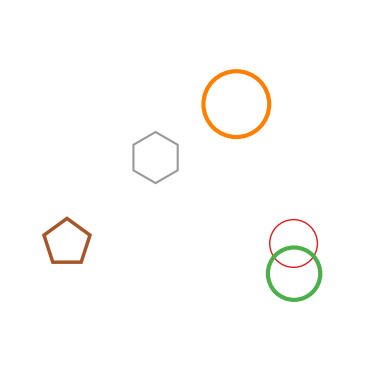[{"shape": "circle", "thickness": 1, "radius": 0.31, "center": [0.762, 0.368]}, {"shape": "circle", "thickness": 3, "radius": 0.34, "center": [0.764, 0.289]}, {"shape": "circle", "thickness": 3, "radius": 0.43, "center": [0.614, 0.73]}, {"shape": "pentagon", "thickness": 2.5, "radius": 0.31, "center": [0.174, 0.37]}, {"shape": "hexagon", "thickness": 1.5, "radius": 0.33, "center": [0.404, 0.591]}]